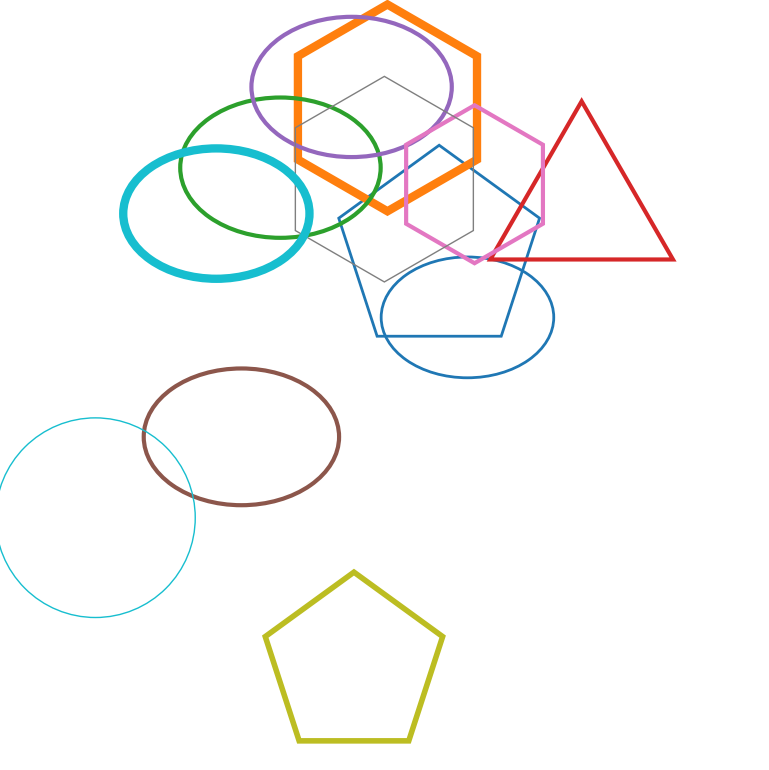[{"shape": "pentagon", "thickness": 1, "radius": 0.69, "center": [0.57, 0.674]}, {"shape": "oval", "thickness": 1, "radius": 0.56, "center": [0.607, 0.588]}, {"shape": "hexagon", "thickness": 3, "radius": 0.67, "center": [0.503, 0.86]}, {"shape": "oval", "thickness": 1.5, "radius": 0.65, "center": [0.364, 0.782]}, {"shape": "triangle", "thickness": 1.5, "radius": 0.68, "center": [0.755, 0.731]}, {"shape": "oval", "thickness": 1.5, "radius": 0.65, "center": [0.457, 0.887]}, {"shape": "oval", "thickness": 1.5, "radius": 0.63, "center": [0.314, 0.433]}, {"shape": "hexagon", "thickness": 1.5, "radius": 0.51, "center": [0.616, 0.761]}, {"shape": "hexagon", "thickness": 0.5, "radius": 0.67, "center": [0.499, 0.767]}, {"shape": "pentagon", "thickness": 2, "radius": 0.61, "center": [0.46, 0.136]}, {"shape": "circle", "thickness": 0.5, "radius": 0.65, "center": [0.124, 0.328]}, {"shape": "oval", "thickness": 3, "radius": 0.6, "center": [0.281, 0.723]}]